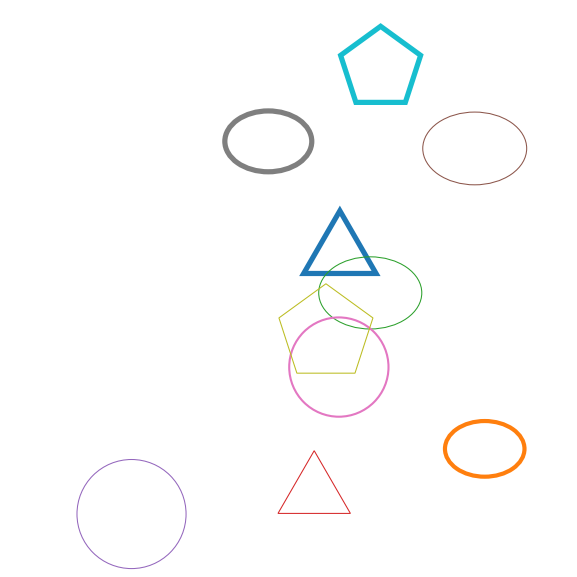[{"shape": "triangle", "thickness": 2.5, "radius": 0.36, "center": [0.589, 0.562]}, {"shape": "oval", "thickness": 2, "radius": 0.34, "center": [0.839, 0.222]}, {"shape": "oval", "thickness": 0.5, "radius": 0.45, "center": [0.641, 0.492]}, {"shape": "triangle", "thickness": 0.5, "radius": 0.36, "center": [0.544, 0.146]}, {"shape": "circle", "thickness": 0.5, "radius": 0.47, "center": [0.228, 0.109]}, {"shape": "oval", "thickness": 0.5, "radius": 0.45, "center": [0.822, 0.742]}, {"shape": "circle", "thickness": 1, "radius": 0.43, "center": [0.587, 0.364]}, {"shape": "oval", "thickness": 2.5, "radius": 0.38, "center": [0.465, 0.754]}, {"shape": "pentagon", "thickness": 0.5, "radius": 0.43, "center": [0.564, 0.422]}, {"shape": "pentagon", "thickness": 2.5, "radius": 0.36, "center": [0.659, 0.881]}]